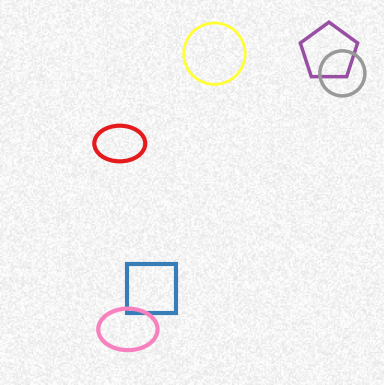[{"shape": "oval", "thickness": 3, "radius": 0.33, "center": [0.311, 0.627]}, {"shape": "square", "thickness": 3, "radius": 0.32, "center": [0.394, 0.251]}, {"shape": "pentagon", "thickness": 2.5, "radius": 0.39, "center": [0.854, 0.864]}, {"shape": "circle", "thickness": 2, "radius": 0.4, "center": [0.557, 0.861]}, {"shape": "oval", "thickness": 3, "radius": 0.39, "center": [0.332, 0.144]}, {"shape": "circle", "thickness": 2.5, "radius": 0.29, "center": [0.889, 0.809]}]